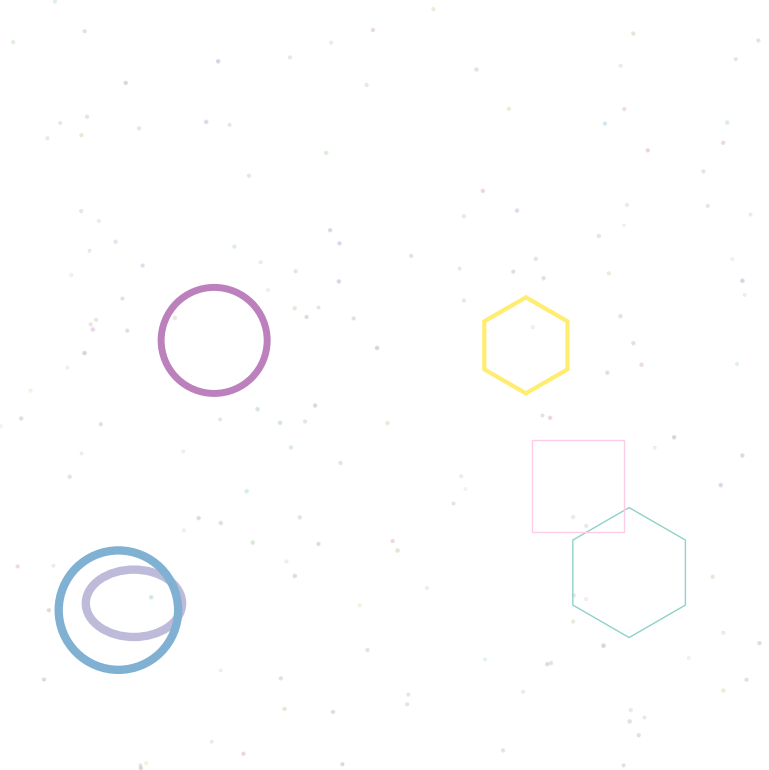[{"shape": "hexagon", "thickness": 0.5, "radius": 0.42, "center": [0.817, 0.256]}, {"shape": "oval", "thickness": 3, "radius": 0.31, "center": [0.174, 0.216]}, {"shape": "circle", "thickness": 3, "radius": 0.39, "center": [0.154, 0.208]}, {"shape": "square", "thickness": 0.5, "radius": 0.3, "center": [0.751, 0.369]}, {"shape": "circle", "thickness": 2.5, "radius": 0.34, "center": [0.278, 0.558]}, {"shape": "hexagon", "thickness": 1.5, "radius": 0.31, "center": [0.683, 0.552]}]